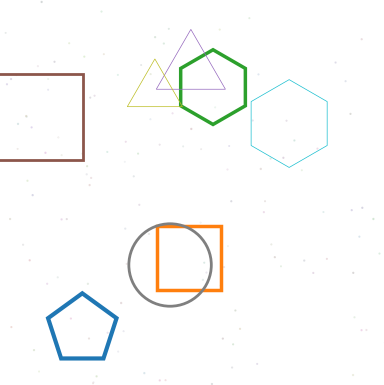[{"shape": "pentagon", "thickness": 3, "radius": 0.47, "center": [0.214, 0.145]}, {"shape": "square", "thickness": 2.5, "radius": 0.41, "center": [0.491, 0.33]}, {"shape": "hexagon", "thickness": 2.5, "radius": 0.48, "center": [0.553, 0.774]}, {"shape": "triangle", "thickness": 0.5, "radius": 0.52, "center": [0.496, 0.82]}, {"shape": "square", "thickness": 2, "radius": 0.56, "center": [0.104, 0.696]}, {"shape": "circle", "thickness": 2, "radius": 0.54, "center": [0.442, 0.312]}, {"shape": "triangle", "thickness": 0.5, "radius": 0.41, "center": [0.402, 0.764]}, {"shape": "hexagon", "thickness": 0.5, "radius": 0.57, "center": [0.751, 0.679]}]